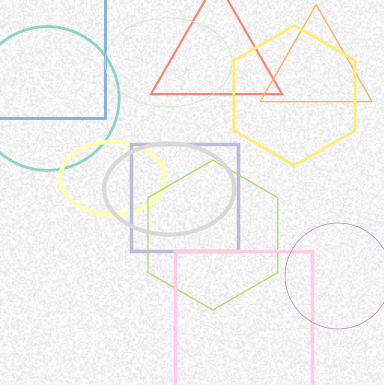[{"shape": "circle", "thickness": 2, "radius": 0.93, "center": [0.123, 0.744]}, {"shape": "oval", "thickness": 3, "radius": 0.68, "center": [0.292, 0.537]}, {"shape": "square", "thickness": 2.5, "radius": 0.69, "center": [0.48, 0.488]}, {"shape": "triangle", "thickness": 1.5, "radius": 0.98, "center": [0.562, 0.854]}, {"shape": "square", "thickness": 2, "radius": 0.85, "center": [0.103, 0.863]}, {"shape": "triangle", "thickness": 1, "radius": 0.84, "center": [0.821, 0.82]}, {"shape": "hexagon", "thickness": 1, "radius": 0.97, "center": [0.553, 0.39]}, {"shape": "square", "thickness": 2.5, "radius": 0.89, "center": [0.632, 0.17]}, {"shape": "oval", "thickness": 3, "radius": 0.85, "center": [0.439, 0.509]}, {"shape": "circle", "thickness": 0.5, "radius": 0.69, "center": [0.878, 0.283]}, {"shape": "oval", "thickness": 0.5, "radius": 0.82, "center": [0.438, 0.838]}, {"shape": "hexagon", "thickness": 2, "radius": 0.91, "center": [0.765, 0.752]}]